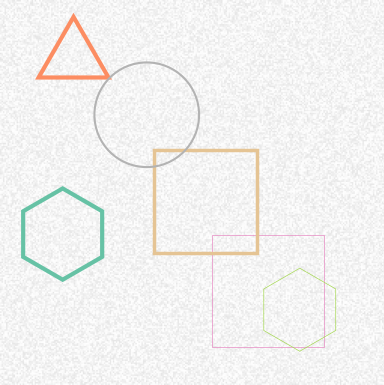[{"shape": "hexagon", "thickness": 3, "radius": 0.59, "center": [0.163, 0.392]}, {"shape": "triangle", "thickness": 3, "radius": 0.52, "center": [0.191, 0.851]}, {"shape": "square", "thickness": 0.5, "radius": 0.72, "center": [0.696, 0.244]}, {"shape": "hexagon", "thickness": 0.5, "radius": 0.54, "center": [0.779, 0.196]}, {"shape": "square", "thickness": 2.5, "radius": 0.67, "center": [0.533, 0.475]}, {"shape": "circle", "thickness": 1.5, "radius": 0.68, "center": [0.381, 0.702]}]